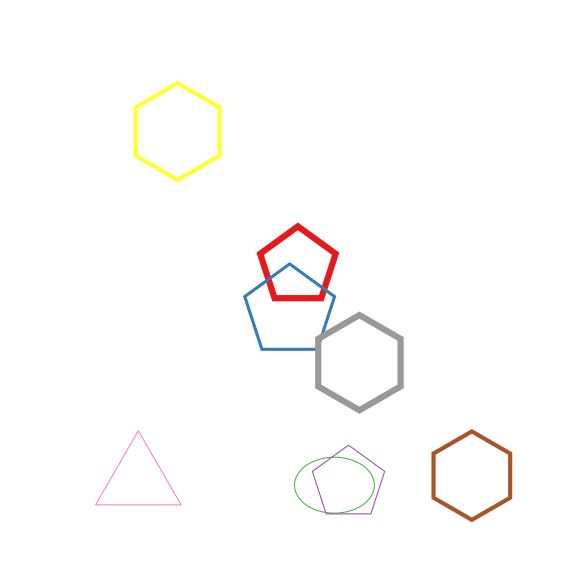[{"shape": "pentagon", "thickness": 3, "radius": 0.34, "center": [0.516, 0.538]}, {"shape": "pentagon", "thickness": 1.5, "radius": 0.41, "center": [0.502, 0.46]}, {"shape": "oval", "thickness": 0.5, "radius": 0.35, "center": [0.579, 0.159]}, {"shape": "pentagon", "thickness": 0.5, "radius": 0.33, "center": [0.604, 0.163]}, {"shape": "hexagon", "thickness": 2, "radius": 0.42, "center": [0.308, 0.771]}, {"shape": "hexagon", "thickness": 2, "radius": 0.38, "center": [0.817, 0.176]}, {"shape": "triangle", "thickness": 0.5, "radius": 0.43, "center": [0.24, 0.168]}, {"shape": "hexagon", "thickness": 3, "radius": 0.41, "center": [0.622, 0.371]}]